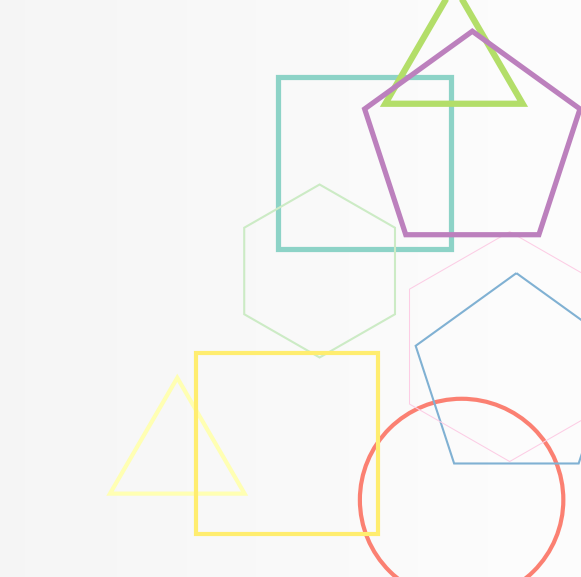[{"shape": "square", "thickness": 2.5, "radius": 0.75, "center": [0.626, 0.717]}, {"shape": "triangle", "thickness": 2, "radius": 0.67, "center": [0.305, 0.211]}, {"shape": "circle", "thickness": 2, "radius": 0.88, "center": [0.794, 0.134]}, {"shape": "pentagon", "thickness": 1, "radius": 0.91, "center": [0.888, 0.344]}, {"shape": "triangle", "thickness": 3, "radius": 0.68, "center": [0.781, 0.888]}, {"shape": "hexagon", "thickness": 0.5, "radius": 0.99, "center": [0.877, 0.399]}, {"shape": "pentagon", "thickness": 2.5, "radius": 0.97, "center": [0.813, 0.75]}, {"shape": "hexagon", "thickness": 1, "radius": 0.75, "center": [0.55, 0.53]}, {"shape": "square", "thickness": 2, "radius": 0.78, "center": [0.494, 0.232]}]